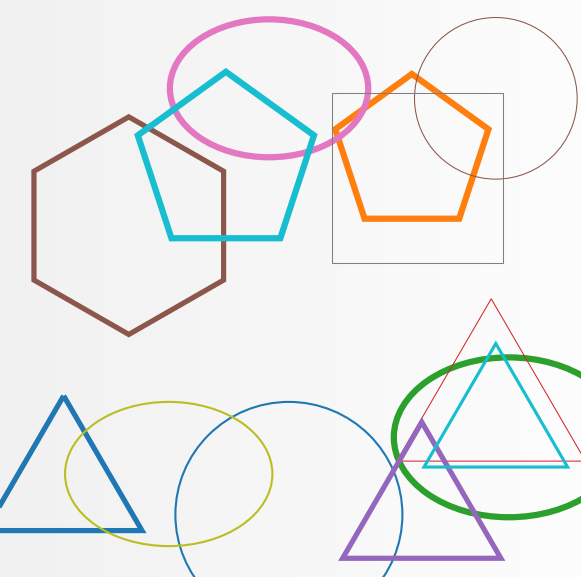[{"shape": "triangle", "thickness": 2.5, "radius": 0.78, "center": [0.11, 0.158]}, {"shape": "circle", "thickness": 1, "radius": 0.98, "center": [0.497, 0.108]}, {"shape": "pentagon", "thickness": 3, "radius": 0.69, "center": [0.709, 0.732]}, {"shape": "oval", "thickness": 3, "radius": 0.99, "center": [0.875, 0.242]}, {"shape": "triangle", "thickness": 0.5, "radius": 0.94, "center": [0.845, 0.294]}, {"shape": "triangle", "thickness": 2.5, "radius": 0.79, "center": [0.726, 0.111]}, {"shape": "hexagon", "thickness": 2.5, "radius": 0.94, "center": [0.222, 0.608]}, {"shape": "circle", "thickness": 0.5, "radius": 0.7, "center": [0.853, 0.829]}, {"shape": "oval", "thickness": 3, "radius": 0.85, "center": [0.463, 0.846]}, {"shape": "square", "thickness": 0.5, "radius": 0.74, "center": [0.718, 0.69]}, {"shape": "oval", "thickness": 1, "radius": 0.89, "center": [0.29, 0.178]}, {"shape": "triangle", "thickness": 1.5, "radius": 0.71, "center": [0.853, 0.262]}, {"shape": "pentagon", "thickness": 3, "radius": 0.8, "center": [0.389, 0.716]}]